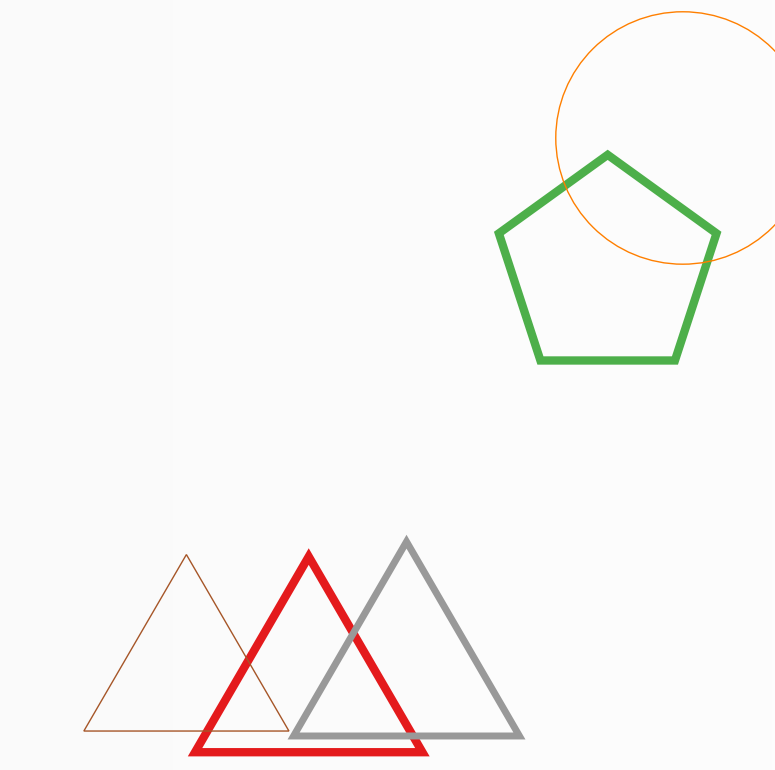[{"shape": "triangle", "thickness": 3, "radius": 0.85, "center": [0.398, 0.108]}, {"shape": "pentagon", "thickness": 3, "radius": 0.74, "center": [0.784, 0.651]}, {"shape": "circle", "thickness": 0.5, "radius": 0.82, "center": [0.881, 0.821]}, {"shape": "triangle", "thickness": 0.5, "radius": 0.76, "center": [0.241, 0.127]}, {"shape": "triangle", "thickness": 2.5, "radius": 0.84, "center": [0.525, 0.128]}]